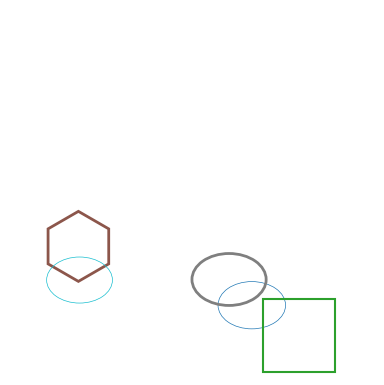[{"shape": "oval", "thickness": 0.5, "radius": 0.44, "center": [0.654, 0.207]}, {"shape": "square", "thickness": 1.5, "radius": 0.47, "center": [0.776, 0.128]}, {"shape": "hexagon", "thickness": 2, "radius": 0.45, "center": [0.204, 0.36]}, {"shape": "oval", "thickness": 2, "radius": 0.48, "center": [0.595, 0.274]}, {"shape": "oval", "thickness": 0.5, "radius": 0.43, "center": [0.207, 0.273]}]